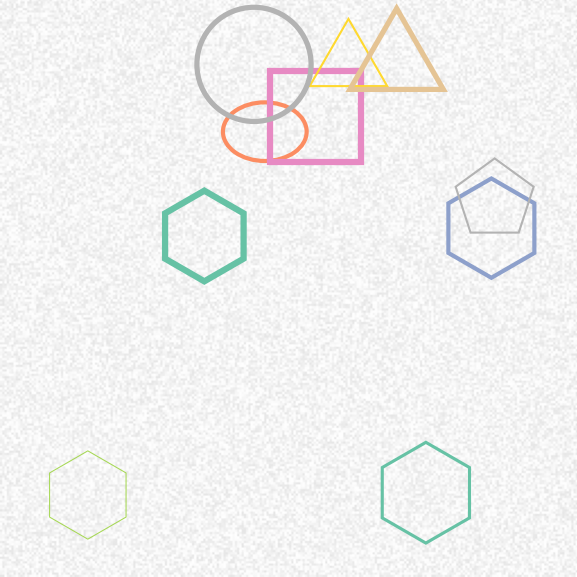[{"shape": "hexagon", "thickness": 3, "radius": 0.39, "center": [0.354, 0.59]}, {"shape": "hexagon", "thickness": 1.5, "radius": 0.44, "center": [0.737, 0.146]}, {"shape": "oval", "thickness": 2, "radius": 0.36, "center": [0.459, 0.771]}, {"shape": "hexagon", "thickness": 2, "radius": 0.43, "center": [0.851, 0.604]}, {"shape": "square", "thickness": 3, "radius": 0.39, "center": [0.547, 0.798]}, {"shape": "hexagon", "thickness": 0.5, "radius": 0.38, "center": [0.152, 0.142]}, {"shape": "triangle", "thickness": 1, "radius": 0.39, "center": [0.603, 0.889]}, {"shape": "triangle", "thickness": 2.5, "radius": 0.47, "center": [0.687, 0.891]}, {"shape": "pentagon", "thickness": 1, "radius": 0.36, "center": [0.857, 0.654]}, {"shape": "circle", "thickness": 2.5, "radius": 0.49, "center": [0.44, 0.888]}]